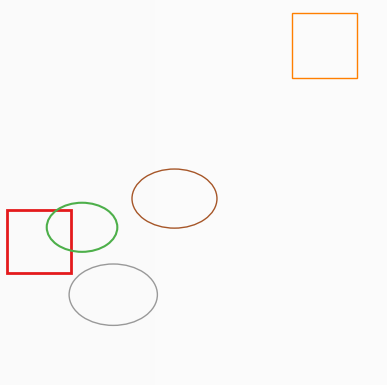[{"shape": "square", "thickness": 2, "radius": 0.41, "center": [0.1, 0.373]}, {"shape": "oval", "thickness": 1.5, "radius": 0.46, "center": [0.212, 0.41]}, {"shape": "square", "thickness": 1, "radius": 0.42, "center": [0.837, 0.882]}, {"shape": "oval", "thickness": 1, "radius": 0.55, "center": [0.45, 0.484]}, {"shape": "oval", "thickness": 1, "radius": 0.57, "center": [0.292, 0.235]}]